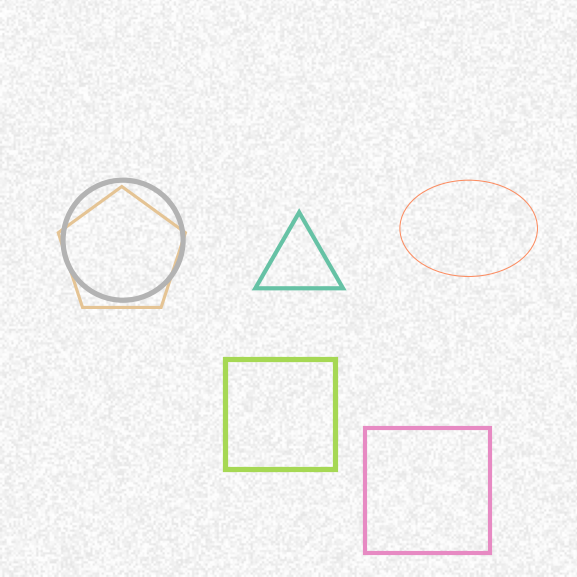[{"shape": "triangle", "thickness": 2, "radius": 0.44, "center": [0.518, 0.544]}, {"shape": "oval", "thickness": 0.5, "radius": 0.6, "center": [0.812, 0.604]}, {"shape": "square", "thickness": 2, "radius": 0.54, "center": [0.74, 0.15]}, {"shape": "square", "thickness": 2.5, "radius": 0.47, "center": [0.485, 0.283]}, {"shape": "pentagon", "thickness": 1.5, "radius": 0.58, "center": [0.211, 0.56]}, {"shape": "circle", "thickness": 2.5, "radius": 0.52, "center": [0.213, 0.583]}]